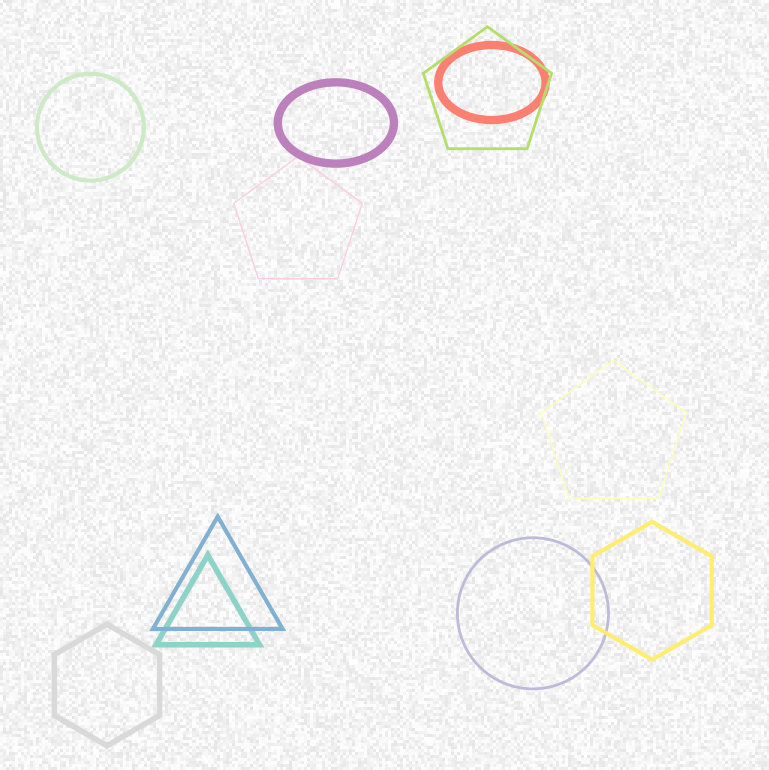[{"shape": "triangle", "thickness": 2, "radius": 0.39, "center": [0.27, 0.201]}, {"shape": "pentagon", "thickness": 0.5, "radius": 0.5, "center": [0.797, 0.433]}, {"shape": "circle", "thickness": 1, "radius": 0.49, "center": [0.692, 0.203]}, {"shape": "oval", "thickness": 3, "radius": 0.35, "center": [0.639, 0.893]}, {"shape": "triangle", "thickness": 1.5, "radius": 0.49, "center": [0.283, 0.232]}, {"shape": "pentagon", "thickness": 1, "radius": 0.44, "center": [0.633, 0.878]}, {"shape": "pentagon", "thickness": 0.5, "radius": 0.44, "center": [0.387, 0.709]}, {"shape": "hexagon", "thickness": 2, "radius": 0.39, "center": [0.139, 0.11]}, {"shape": "oval", "thickness": 3, "radius": 0.38, "center": [0.436, 0.84]}, {"shape": "circle", "thickness": 1.5, "radius": 0.35, "center": [0.117, 0.835]}, {"shape": "hexagon", "thickness": 1.5, "radius": 0.45, "center": [0.847, 0.233]}]